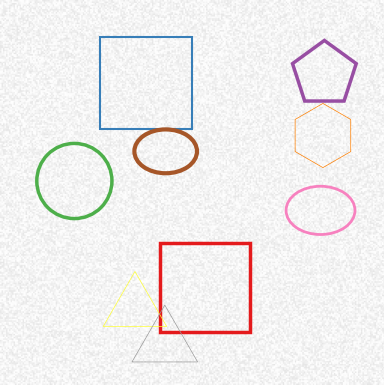[{"shape": "square", "thickness": 2.5, "radius": 0.58, "center": [0.533, 0.253]}, {"shape": "square", "thickness": 1.5, "radius": 0.6, "center": [0.38, 0.783]}, {"shape": "circle", "thickness": 2.5, "radius": 0.49, "center": [0.193, 0.53]}, {"shape": "pentagon", "thickness": 2.5, "radius": 0.43, "center": [0.843, 0.808]}, {"shape": "hexagon", "thickness": 0.5, "radius": 0.42, "center": [0.839, 0.648]}, {"shape": "triangle", "thickness": 0.5, "radius": 0.48, "center": [0.351, 0.2]}, {"shape": "oval", "thickness": 3, "radius": 0.41, "center": [0.43, 0.607]}, {"shape": "oval", "thickness": 2, "radius": 0.45, "center": [0.833, 0.454]}, {"shape": "triangle", "thickness": 0.5, "radius": 0.49, "center": [0.428, 0.109]}]